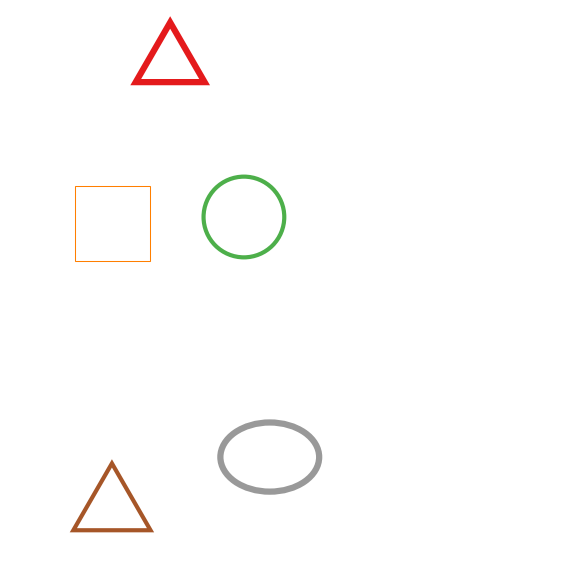[{"shape": "triangle", "thickness": 3, "radius": 0.34, "center": [0.295, 0.891]}, {"shape": "circle", "thickness": 2, "radius": 0.35, "center": [0.422, 0.623]}, {"shape": "square", "thickness": 0.5, "radius": 0.32, "center": [0.194, 0.612]}, {"shape": "triangle", "thickness": 2, "radius": 0.39, "center": [0.194, 0.12]}, {"shape": "oval", "thickness": 3, "radius": 0.43, "center": [0.467, 0.208]}]